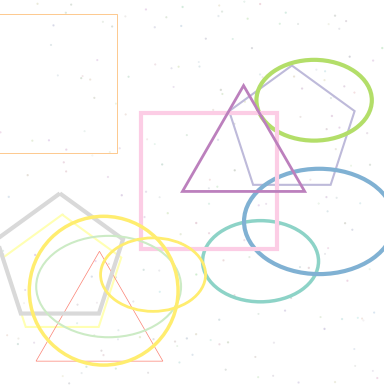[{"shape": "oval", "thickness": 2.5, "radius": 0.75, "center": [0.677, 0.321]}, {"shape": "pentagon", "thickness": 1.5, "radius": 0.81, "center": [0.162, 0.281]}, {"shape": "pentagon", "thickness": 1.5, "radius": 0.86, "center": [0.758, 0.658]}, {"shape": "triangle", "thickness": 0.5, "radius": 0.95, "center": [0.258, 0.157]}, {"shape": "oval", "thickness": 3, "radius": 0.98, "center": [0.829, 0.425]}, {"shape": "square", "thickness": 0.5, "radius": 0.9, "center": [0.123, 0.784]}, {"shape": "oval", "thickness": 3, "radius": 0.75, "center": [0.816, 0.74]}, {"shape": "square", "thickness": 3, "radius": 0.89, "center": [0.542, 0.53]}, {"shape": "pentagon", "thickness": 3, "radius": 0.86, "center": [0.156, 0.325]}, {"shape": "triangle", "thickness": 2, "radius": 0.92, "center": [0.633, 0.594]}, {"shape": "oval", "thickness": 1.5, "radius": 0.94, "center": [0.282, 0.256]}, {"shape": "circle", "thickness": 2.5, "radius": 0.97, "center": [0.269, 0.245]}, {"shape": "oval", "thickness": 2, "radius": 0.68, "center": [0.398, 0.287]}]